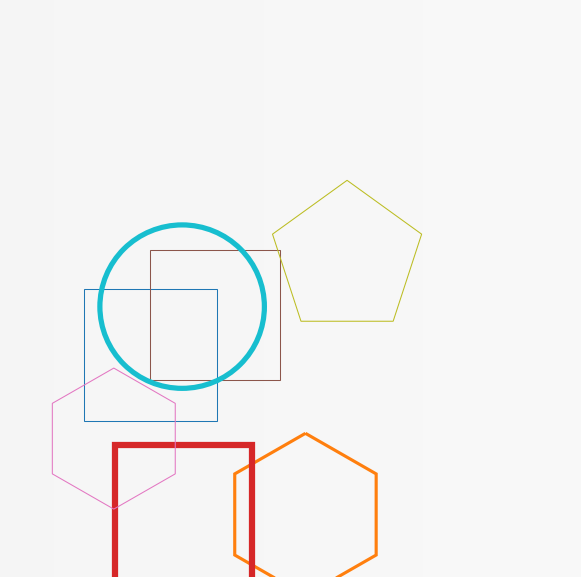[{"shape": "square", "thickness": 0.5, "radius": 0.57, "center": [0.258, 0.385]}, {"shape": "hexagon", "thickness": 1.5, "radius": 0.7, "center": [0.526, 0.108]}, {"shape": "square", "thickness": 3, "radius": 0.59, "center": [0.316, 0.11]}, {"shape": "square", "thickness": 0.5, "radius": 0.56, "center": [0.37, 0.453]}, {"shape": "hexagon", "thickness": 0.5, "radius": 0.61, "center": [0.196, 0.24]}, {"shape": "pentagon", "thickness": 0.5, "radius": 0.67, "center": [0.597, 0.552]}, {"shape": "circle", "thickness": 2.5, "radius": 0.71, "center": [0.313, 0.468]}]